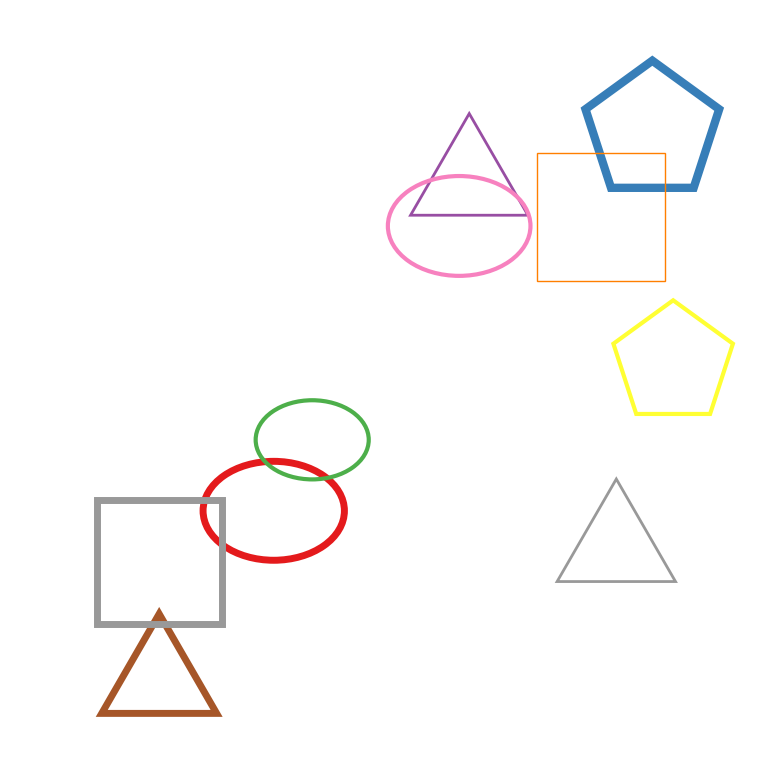[{"shape": "oval", "thickness": 2.5, "radius": 0.46, "center": [0.356, 0.337]}, {"shape": "pentagon", "thickness": 3, "radius": 0.46, "center": [0.847, 0.83]}, {"shape": "oval", "thickness": 1.5, "radius": 0.37, "center": [0.405, 0.429]}, {"shape": "triangle", "thickness": 1, "radius": 0.44, "center": [0.609, 0.764]}, {"shape": "square", "thickness": 0.5, "radius": 0.42, "center": [0.781, 0.718]}, {"shape": "pentagon", "thickness": 1.5, "radius": 0.41, "center": [0.874, 0.528]}, {"shape": "triangle", "thickness": 2.5, "radius": 0.43, "center": [0.207, 0.117]}, {"shape": "oval", "thickness": 1.5, "radius": 0.46, "center": [0.596, 0.707]}, {"shape": "square", "thickness": 2.5, "radius": 0.4, "center": [0.207, 0.27]}, {"shape": "triangle", "thickness": 1, "radius": 0.44, "center": [0.8, 0.289]}]